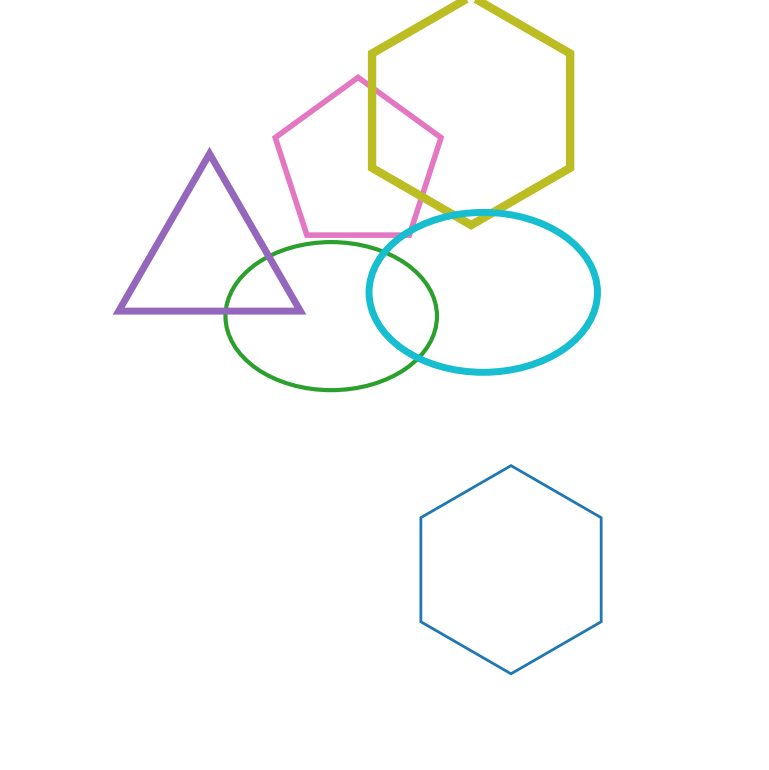[{"shape": "hexagon", "thickness": 1, "radius": 0.68, "center": [0.664, 0.26]}, {"shape": "oval", "thickness": 1.5, "radius": 0.69, "center": [0.43, 0.589]}, {"shape": "triangle", "thickness": 2.5, "radius": 0.68, "center": [0.272, 0.664]}, {"shape": "pentagon", "thickness": 2, "radius": 0.57, "center": [0.465, 0.786]}, {"shape": "hexagon", "thickness": 3, "radius": 0.74, "center": [0.612, 0.856]}, {"shape": "oval", "thickness": 2.5, "radius": 0.74, "center": [0.628, 0.62]}]